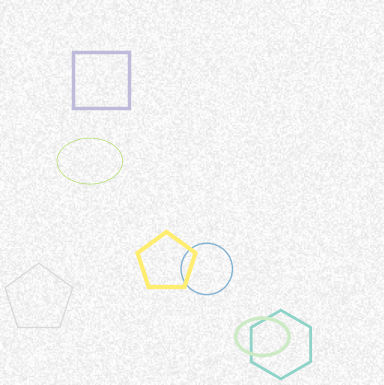[{"shape": "hexagon", "thickness": 2, "radius": 0.45, "center": [0.73, 0.105]}, {"shape": "square", "thickness": 2.5, "radius": 0.36, "center": [0.261, 0.792]}, {"shape": "circle", "thickness": 1, "radius": 0.33, "center": [0.537, 0.301]}, {"shape": "oval", "thickness": 0.5, "radius": 0.43, "center": [0.233, 0.582]}, {"shape": "pentagon", "thickness": 1, "radius": 0.46, "center": [0.101, 0.224]}, {"shape": "oval", "thickness": 2.5, "radius": 0.35, "center": [0.682, 0.125]}, {"shape": "pentagon", "thickness": 3, "radius": 0.4, "center": [0.433, 0.319]}]